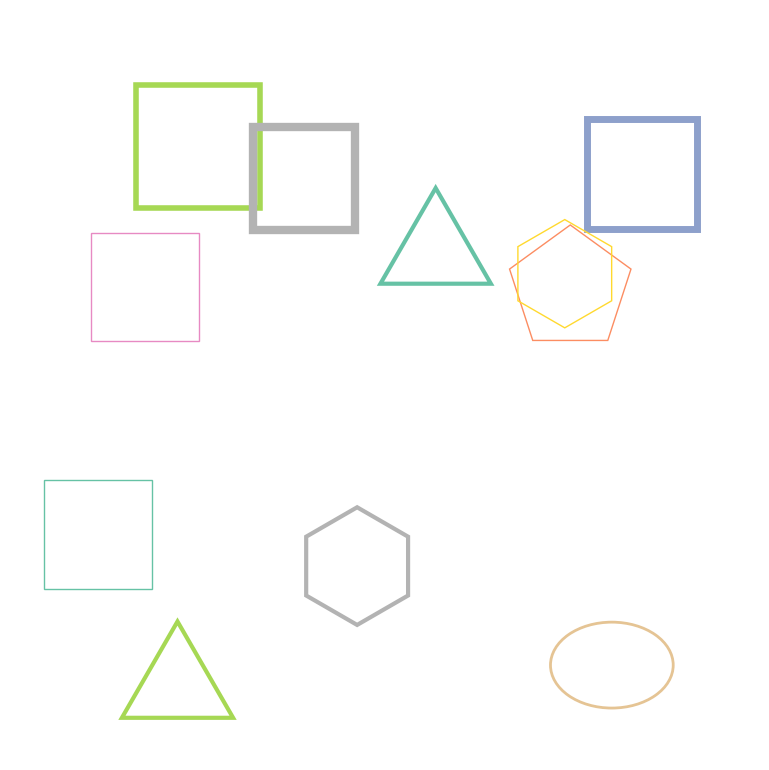[{"shape": "square", "thickness": 0.5, "radius": 0.35, "center": [0.127, 0.305]}, {"shape": "triangle", "thickness": 1.5, "radius": 0.41, "center": [0.566, 0.673]}, {"shape": "pentagon", "thickness": 0.5, "radius": 0.41, "center": [0.741, 0.625]}, {"shape": "square", "thickness": 2.5, "radius": 0.36, "center": [0.834, 0.774]}, {"shape": "square", "thickness": 0.5, "radius": 0.35, "center": [0.188, 0.627]}, {"shape": "square", "thickness": 2, "radius": 0.4, "center": [0.257, 0.81]}, {"shape": "triangle", "thickness": 1.5, "radius": 0.42, "center": [0.231, 0.109]}, {"shape": "hexagon", "thickness": 0.5, "radius": 0.35, "center": [0.733, 0.645]}, {"shape": "oval", "thickness": 1, "radius": 0.4, "center": [0.795, 0.136]}, {"shape": "hexagon", "thickness": 1.5, "radius": 0.38, "center": [0.464, 0.265]}, {"shape": "square", "thickness": 3, "radius": 0.33, "center": [0.395, 0.769]}]